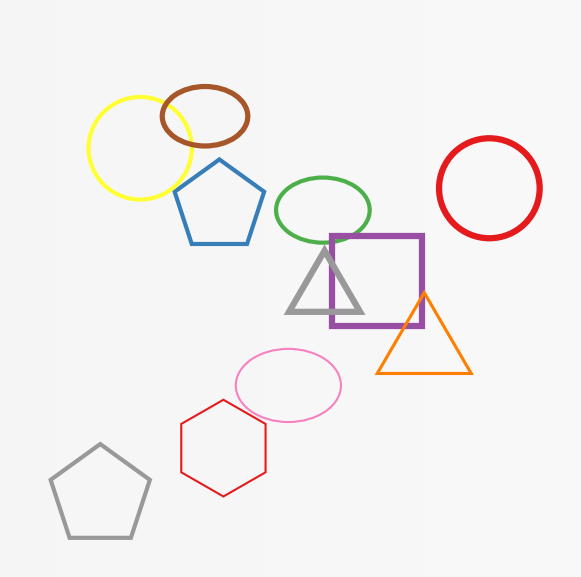[{"shape": "hexagon", "thickness": 1, "radius": 0.42, "center": [0.384, 0.223]}, {"shape": "circle", "thickness": 3, "radius": 0.43, "center": [0.842, 0.673]}, {"shape": "pentagon", "thickness": 2, "radius": 0.4, "center": [0.377, 0.642]}, {"shape": "oval", "thickness": 2, "radius": 0.4, "center": [0.555, 0.635]}, {"shape": "square", "thickness": 3, "radius": 0.39, "center": [0.649, 0.512]}, {"shape": "triangle", "thickness": 1.5, "radius": 0.47, "center": [0.73, 0.399]}, {"shape": "circle", "thickness": 2, "radius": 0.44, "center": [0.241, 0.742]}, {"shape": "oval", "thickness": 2.5, "radius": 0.37, "center": [0.353, 0.798]}, {"shape": "oval", "thickness": 1, "radius": 0.45, "center": [0.496, 0.332]}, {"shape": "pentagon", "thickness": 2, "radius": 0.45, "center": [0.172, 0.14]}, {"shape": "triangle", "thickness": 3, "radius": 0.35, "center": [0.558, 0.494]}]